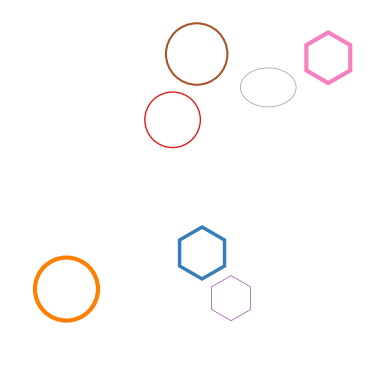[{"shape": "circle", "thickness": 1, "radius": 0.36, "center": [0.448, 0.689]}, {"shape": "hexagon", "thickness": 2.5, "radius": 0.34, "center": [0.525, 0.343]}, {"shape": "hexagon", "thickness": 0.5, "radius": 0.29, "center": [0.6, 0.226]}, {"shape": "circle", "thickness": 3, "radius": 0.41, "center": [0.173, 0.249]}, {"shape": "circle", "thickness": 1.5, "radius": 0.4, "center": [0.511, 0.86]}, {"shape": "hexagon", "thickness": 3, "radius": 0.33, "center": [0.853, 0.85]}, {"shape": "oval", "thickness": 0.5, "radius": 0.36, "center": [0.697, 0.773]}]